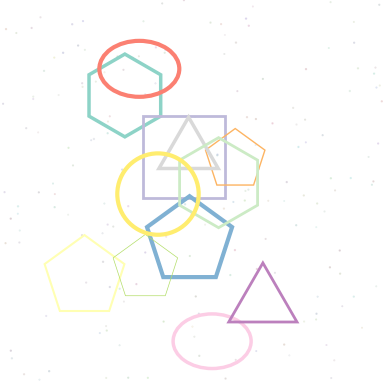[{"shape": "hexagon", "thickness": 2.5, "radius": 0.54, "center": [0.324, 0.752]}, {"shape": "pentagon", "thickness": 1.5, "radius": 0.55, "center": [0.22, 0.28]}, {"shape": "square", "thickness": 2, "radius": 0.53, "center": [0.479, 0.593]}, {"shape": "oval", "thickness": 3, "radius": 0.52, "center": [0.362, 0.821]}, {"shape": "pentagon", "thickness": 3, "radius": 0.58, "center": [0.492, 0.374]}, {"shape": "pentagon", "thickness": 1, "radius": 0.41, "center": [0.611, 0.585]}, {"shape": "pentagon", "thickness": 0.5, "radius": 0.44, "center": [0.378, 0.303]}, {"shape": "oval", "thickness": 2.5, "radius": 0.51, "center": [0.551, 0.114]}, {"shape": "triangle", "thickness": 2.5, "radius": 0.44, "center": [0.49, 0.607]}, {"shape": "triangle", "thickness": 2, "radius": 0.51, "center": [0.683, 0.215]}, {"shape": "hexagon", "thickness": 2, "radius": 0.58, "center": [0.568, 0.526]}, {"shape": "circle", "thickness": 3, "radius": 0.53, "center": [0.41, 0.496]}]